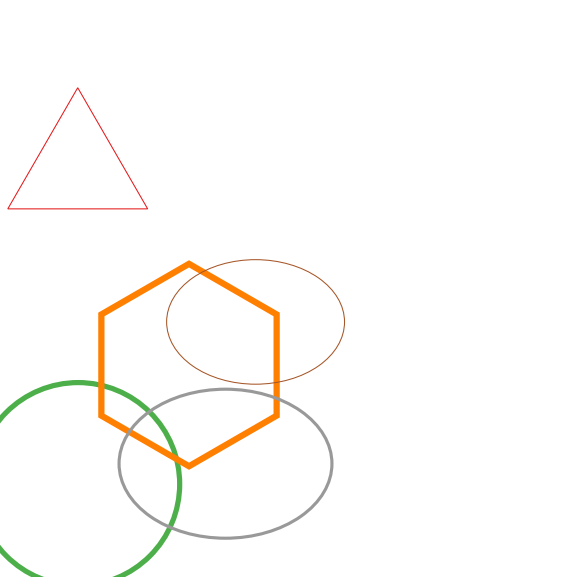[{"shape": "triangle", "thickness": 0.5, "radius": 0.7, "center": [0.135, 0.707]}, {"shape": "circle", "thickness": 2.5, "radius": 0.88, "center": [0.135, 0.161]}, {"shape": "hexagon", "thickness": 3, "radius": 0.88, "center": [0.327, 0.367]}, {"shape": "oval", "thickness": 0.5, "radius": 0.77, "center": [0.443, 0.442]}, {"shape": "oval", "thickness": 1.5, "radius": 0.92, "center": [0.39, 0.196]}]